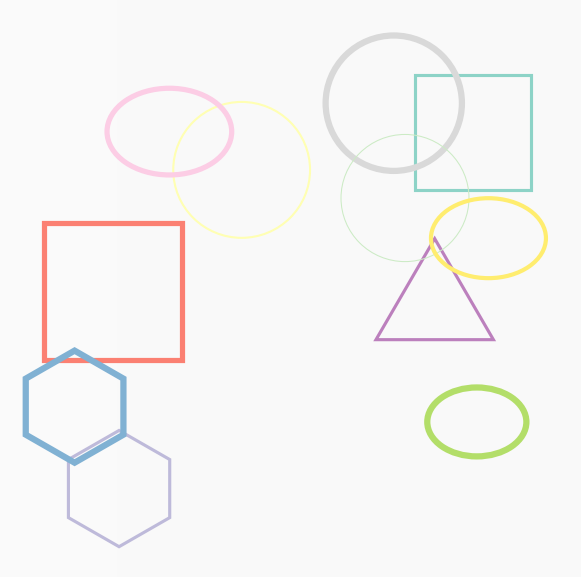[{"shape": "square", "thickness": 1.5, "radius": 0.5, "center": [0.813, 0.769]}, {"shape": "circle", "thickness": 1, "radius": 0.59, "center": [0.416, 0.705]}, {"shape": "hexagon", "thickness": 1.5, "radius": 0.5, "center": [0.205, 0.153]}, {"shape": "square", "thickness": 2.5, "radius": 0.6, "center": [0.194, 0.494]}, {"shape": "hexagon", "thickness": 3, "radius": 0.49, "center": [0.128, 0.295]}, {"shape": "oval", "thickness": 3, "radius": 0.43, "center": [0.82, 0.269]}, {"shape": "oval", "thickness": 2.5, "radius": 0.54, "center": [0.291, 0.771]}, {"shape": "circle", "thickness": 3, "radius": 0.59, "center": [0.677, 0.82]}, {"shape": "triangle", "thickness": 1.5, "radius": 0.58, "center": [0.748, 0.469]}, {"shape": "circle", "thickness": 0.5, "radius": 0.55, "center": [0.697, 0.656]}, {"shape": "oval", "thickness": 2, "radius": 0.49, "center": [0.84, 0.587]}]